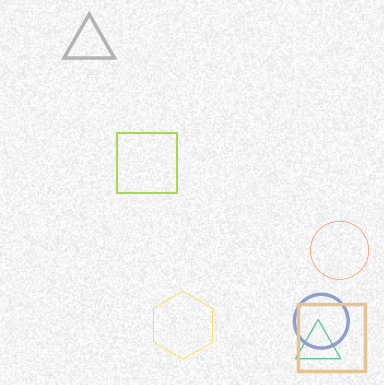[{"shape": "triangle", "thickness": 1, "radius": 0.34, "center": [0.826, 0.102]}, {"shape": "circle", "thickness": 0.5, "radius": 0.38, "center": [0.882, 0.35]}, {"shape": "circle", "thickness": 2.5, "radius": 0.35, "center": [0.834, 0.166]}, {"shape": "square", "thickness": 1.5, "radius": 0.39, "center": [0.382, 0.577]}, {"shape": "hexagon", "thickness": 0.5, "radius": 0.44, "center": [0.475, 0.155]}, {"shape": "square", "thickness": 2.5, "radius": 0.44, "center": [0.861, 0.122]}, {"shape": "triangle", "thickness": 2.5, "radius": 0.38, "center": [0.232, 0.887]}]